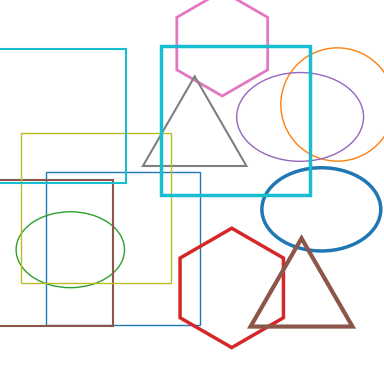[{"shape": "square", "thickness": 1, "radius": 1.0, "center": [0.32, 0.354]}, {"shape": "oval", "thickness": 2.5, "radius": 0.77, "center": [0.835, 0.456]}, {"shape": "circle", "thickness": 1, "radius": 0.74, "center": [0.877, 0.729]}, {"shape": "oval", "thickness": 1, "radius": 0.7, "center": [0.183, 0.351]}, {"shape": "hexagon", "thickness": 2.5, "radius": 0.78, "center": [0.602, 0.252]}, {"shape": "oval", "thickness": 1, "radius": 0.82, "center": [0.78, 0.696]}, {"shape": "square", "thickness": 1.5, "radius": 0.95, "center": [0.102, 0.343]}, {"shape": "triangle", "thickness": 3, "radius": 0.76, "center": [0.783, 0.228]}, {"shape": "hexagon", "thickness": 2, "radius": 0.68, "center": [0.577, 0.887]}, {"shape": "triangle", "thickness": 1.5, "radius": 0.78, "center": [0.506, 0.646]}, {"shape": "square", "thickness": 1, "radius": 0.97, "center": [0.25, 0.46]}, {"shape": "square", "thickness": 1.5, "radius": 0.87, "center": [0.153, 0.699]}, {"shape": "square", "thickness": 2.5, "radius": 0.97, "center": [0.612, 0.687]}]